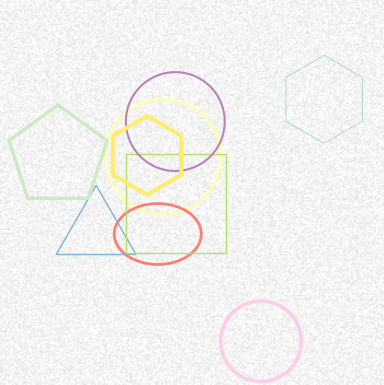[{"shape": "hexagon", "thickness": 0.5, "radius": 0.57, "center": [0.842, 0.742]}, {"shape": "circle", "thickness": 2, "radius": 0.75, "center": [0.424, 0.593]}, {"shape": "oval", "thickness": 2, "radius": 0.57, "center": [0.41, 0.392]}, {"shape": "triangle", "thickness": 1, "radius": 0.6, "center": [0.25, 0.399]}, {"shape": "square", "thickness": 1, "radius": 0.65, "center": [0.457, 0.472]}, {"shape": "circle", "thickness": 2.5, "radius": 0.52, "center": [0.678, 0.114]}, {"shape": "circle", "thickness": 1.5, "radius": 0.64, "center": [0.455, 0.684]}, {"shape": "pentagon", "thickness": 2.5, "radius": 0.67, "center": [0.151, 0.593]}, {"shape": "hexagon", "thickness": 3, "radius": 0.51, "center": [0.382, 0.597]}]